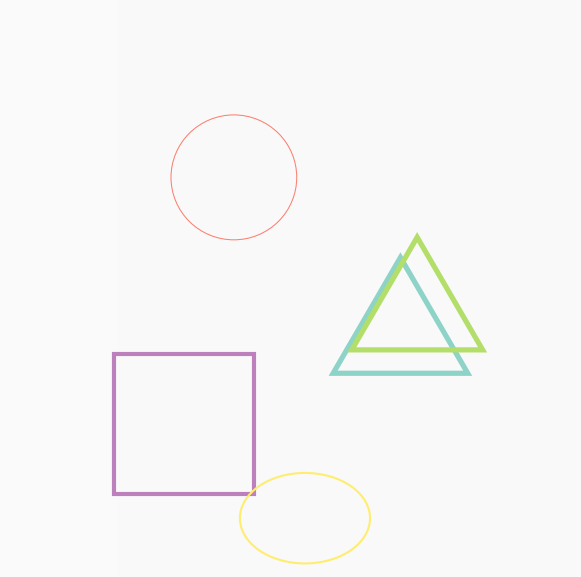[{"shape": "triangle", "thickness": 2.5, "radius": 0.67, "center": [0.689, 0.42]}, {"shape": "circle", "thickness": 0.5, "radius": 0.54, "center": [0.402, 0.692]}, {"shape": "triangle", "thickness": 2.5, "radius": 0.65, "center": [0.718, 0.458]}, {"shape": "square", "thickness": 2, "radius": 0.61, "center": [0.317, 0.265]}, {"shape": "oval", "thickness": 1, "radius": 0.56, "center": [0.525, 0.102]}]